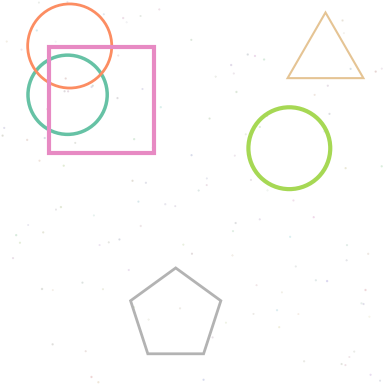[{"shape": "circle", "thickness": 2.5, "radius": 0.51, "center": [0.176, 0.754]}, {"shape": "circle", "thickness": 2, "radius": 0.55, "center": [0.181, 0.881]}, {"shape": "square", "thickness": 3, "radius": 0.69, "center": [0.264, 0.74]}, {"shape": "circle", "thickness": 3, "radius": 0.53, "center": [0.752, 0.615]}, {"shape": "triangle", "thickness": 1.5, "radius": 0.57, "center": [0.845, 0.854]}, {"shape": "pentagon", "thickness": 2, "radius": 0.62, "center": [0.456, 0.181]}]